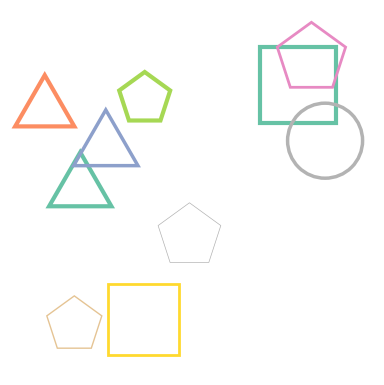[{"shape": "triangle", "thickness": 3, "radius": 0.47, "center": [0.208, 0.511]}, {"shape": "square", "thickness": 3, "radius": 0.5, "center": [0.774, 0.779]}, {"shape": "triangle", "thickness": 3, "radius": 0.44, "center": [0.116, 0.716]}, {"shape": "triangle", "thickness": 2.5, "radius": 0.48, "center": [0.275, 0.618]}, {"shape": "pentagon", "thickness": 2, "radius": 0.47, "center": [0.809, 0.849]}, {"shape": "pentagon", "thickness": 3, "radius": 0.35, "center": [0.376, 0.743]}, {"shape": "square", "thickness": 2, "radius": 0.46, "center": [0.374, 0.171]}, {"shape": "pentagon", "thickness": 1, "radius": 0.38, "center": [0.193, 0.156]}, {"shape": "pentagon", "thickness": 0.5, "radius": 0.43, "center": [0.492, 0.388]}, {"shape": "circle", "thickness": 2.5, "radius": 0.49, "center": [0.844, 0.635]}]